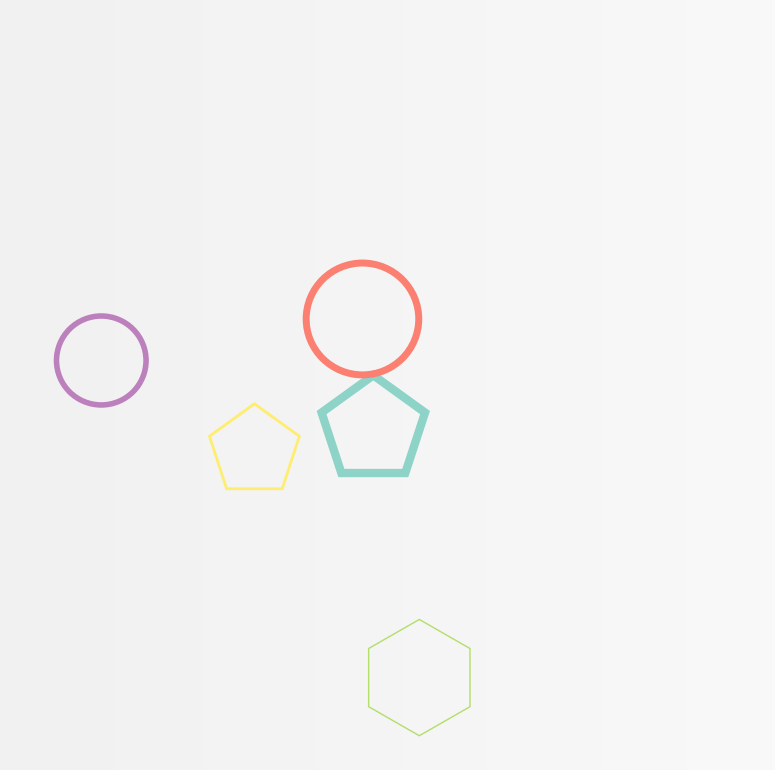[{"shape": "pentagon", "thickness": 3, "radius": 0.35, "center": [0.482, 0.442]}, {"shape": "circle", "thickness": 2.5, "radius": 0.36, "center": [0.468, 0.586]}, {"shape": "hexagon", "thickness": 0.5, "radius": 0.38, "center": [0.541, 0.12]}, {"shape": "circle", "thickness": 2, "radius": 0.29, "center": [0.131, 0.532]}, {"shape": "pentagon", "thickness": 1, "radius": 0.31, "center": [0.328, 0.415]}]